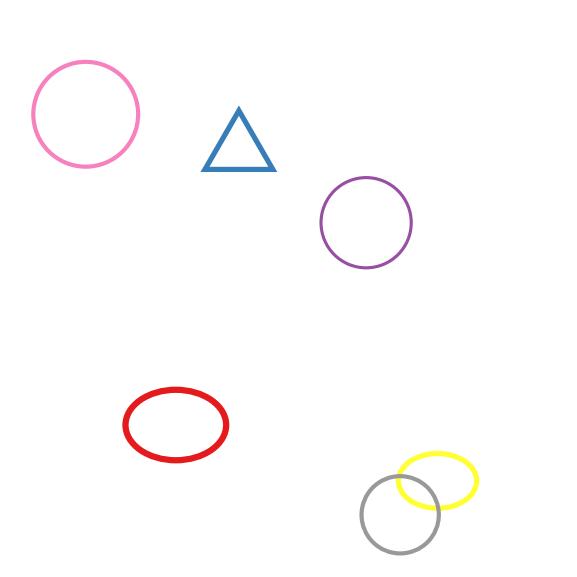[{"shape": "oval", "thickness": 3, "radius": 0.44, "center": [0.304, 0.263]}, {"shape": "triangle", "thickness": 2.5, "radius": 0.34, "center": [0.414, 0.74]}, {"shape": "circle", "thickness": 1.5, "radius": 0.39, "center": [0.634, 0.613]}, {"shape": "oval", "thickness": 2.5, "radius": 0.34, "center": [0.758, 0.166]}, {"shape": "circle", "thickness": 2, "radius": 0.45, "center": [0.148, 0.801]}, {"shape": "circle", "thickness": 2, "radius": 0.33, "center": [0.693, 0.108]}]